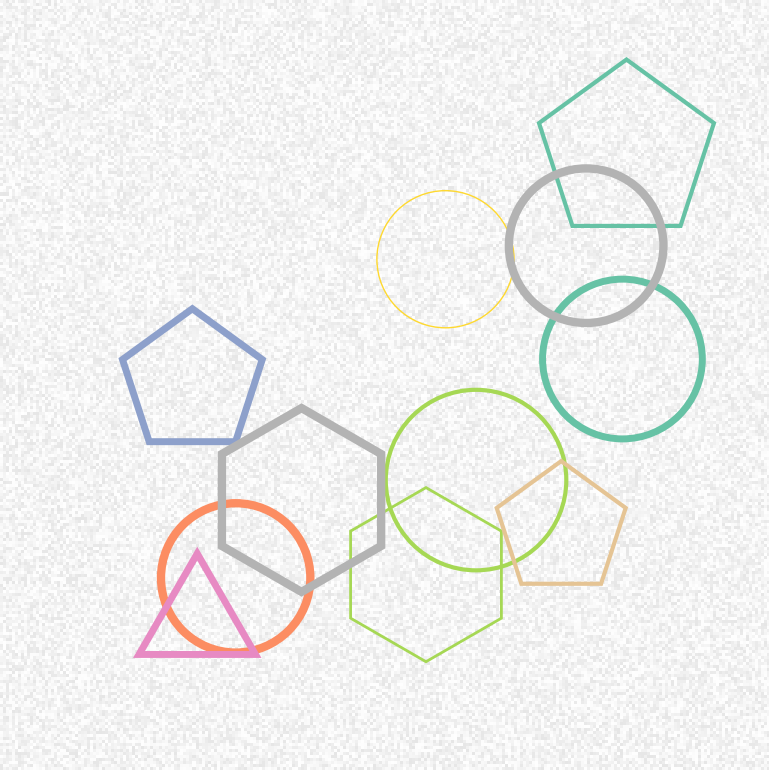[{"shape": "circle", "thickness": 2.5, "radius": 0.52, "center": [0.808, 0.534]}, {"shape": "pentagon", "thickness": 1.5, "radius": 0.6, "center": [0.814, 0.803]}, {"shape": "circle", "thickness": 3, "radius": 0.48, "center": [0.306, 0.249]}, {"shape": "pentagon", "thickness": 2.5, "radius": 0.48, "center": [0.25, 0.504]}, {"shape": "triangle", "thickness": 2.5, "radius": 0.44, "center": [0.256, 0.194]}, {"shape": "hexagon", "thickness": 1, "radius": 0.57, "center": [0.553, 0.254]}, {"shape": "circle", "thickness": 1.5, "radius": 0.59, "center": [0.618, 0.377]}, {"shape": "circle", "thickness": 0.5, "radius": 0.45, "center": [0.579, 0.663]}, {"shape": "pentagon", "thickness": 1.5, "radius": 0.44, "center": [0.729, 0.313]}, {"shape": "circle", "thickness": 3, "radius": 0.5, "center": [0.761, 0.681]}, {"shape": "hexagon", "thickness": 3, "radius": 0.6, "center": [0.392, 0.351]}]